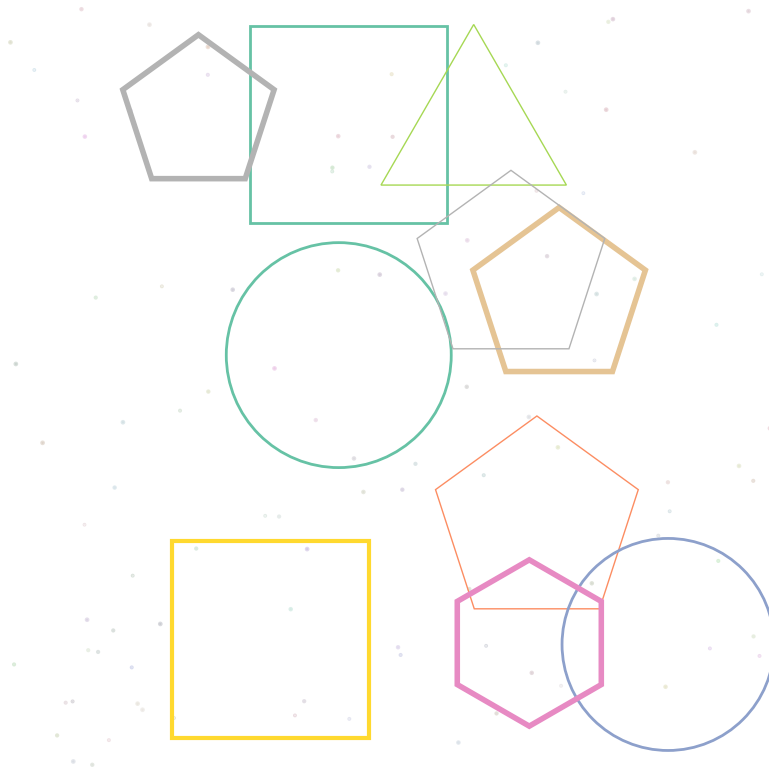[{"shape": "square", "thickness": 1, "radius": 0.64, "center": [0.453, 0.839]}, {"shape": "circle", "thickness": 1, "radius": 0.73, "center": [0.44, 0.539]}, {"shape": "pentagon", "thickness": 0.5, "radius": 0.69, "center": [0.697, 0.321]}, {"shape": "circle", "thickness": 1, "radius": 0.69, "center": [0.868, 0.163]}, {"shape": "hexagon", "thickness": 2, "radius": 0.54, "center": [0.687, 0.165]}, {"shape": "triangle", "thickness": 0.5, "radius": 0.7, "center": [0.615, 0.829]}, {"shape": "square", "thickness": 1.5, "radius": 0.64, "center": [0.352, 0.17]}, {"shape": "pentagon", "thickness": 2, "radius": 0.59, "center": [0.726, 0.613]}, {"shape": "pentagon", "thickness": 2, "radius": 0.52, "center": [0.258, 0.852]}, {"shape": "pentagon", "thickness": 0.5, "radius": 0.64, "center": [0.664, 0.651]}]